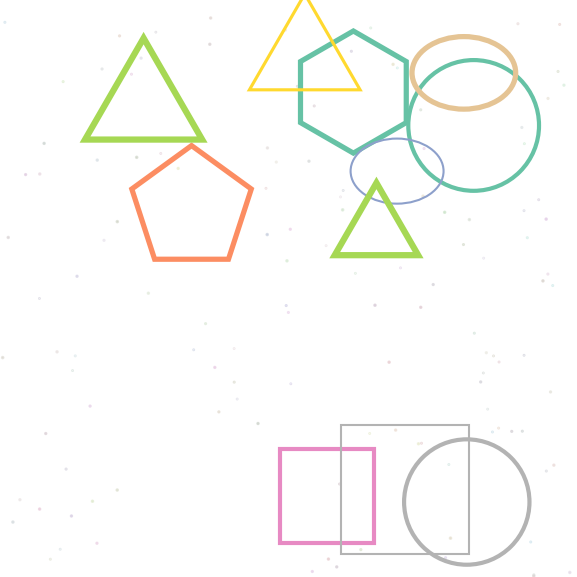[{"shape": "hexagon", "thickness": 2.5, "radius": 0.53, "center": [0.612, 0.84]}, {"shape": "circle", "thickness": 2, "radius": 0.57, "center": [0.82, 0.782]}, {"shape": "pentagon", "thickness": 2.5, "radius": 0.54, "center": [0.332, 0.638]}, {"shape": "oval", "thickness": 1, "radius": 0.4, "center": [0.688, 0.703]}, {"shape": "square", "thickness": 2, "radius": 0.41, "center": [0.566, 0.14]}, {"shape": "triangle", "thickness": 3, "radius": 0.59, "center": [0.249, 0.816]}, {"shape": "triangle", "thickness": 3, "radius": 0.42, "center": [0.652, 0.599]}, {"shape": "triangle", "thickness": 1.5, "radius": 0.55, "center": [0.528, 0.899]}, {"shape": "oval", "thickness": 2.5, "radius": 0.45, "center": [0.803, 0.873]}, {"shape": "square", "thickness": 1, "radius": 0.56, "center": [0.701, 0.151]}, {"shape": "circle", "thickness": 2, "radius": 0.54, "center": [0.808, 0.13]}]